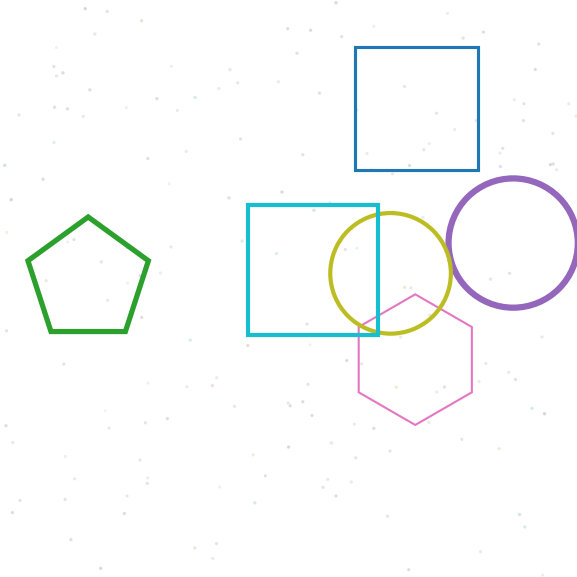[{"shape": "square", "thickness": 1.5, "radius": 0.53, "center": [0.721, 0.812]}, {"shape": "pentagon", "thickness": 2.5, "radius": 0.55, "center": [0.153, 0.514]}, {"shape": "circle", "thickness": 3, "radius": 0.56, "center": [0.889, 0.578]}, {"shape": "hexagon", "thickness": 1, "radius": 0.57, "center": [0.719, 0.376]}, {"shape": "circle", "thickness": 2, "radius": 0.52, "center": [0.676, 0.526]}, {"shape": "square", "thickness": 2, "radius": 0.56, "center": [0.541, 0.531]}]